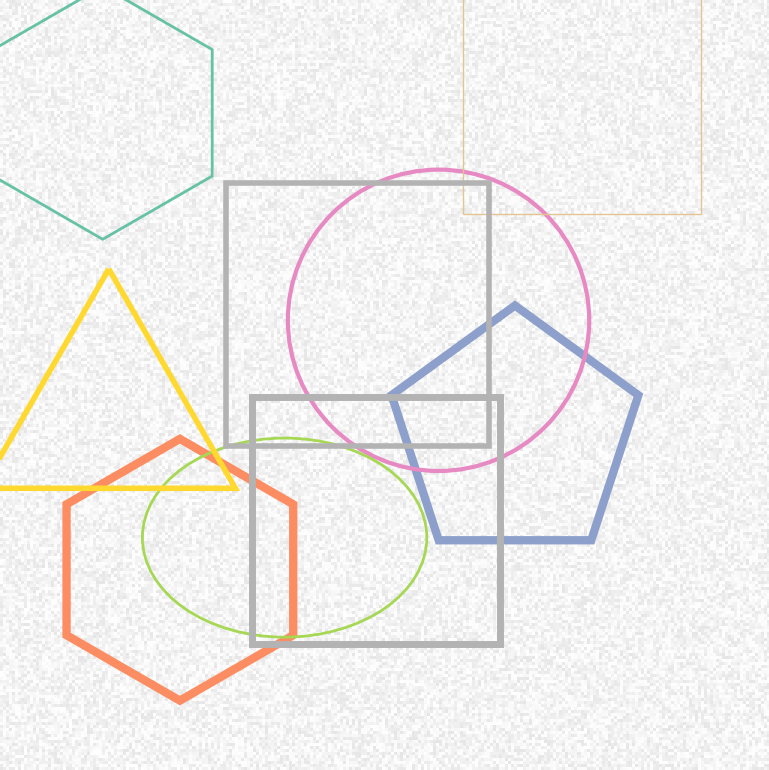[{"shape": "hexagon", "thickness": 1, "radius": 0.82, "center": [0.133, 0.853]}, {"shape": "hexagon", "thickness": 3, "radius": 0.85, "center": [0.234, 0.26]}, {"shape": "pentagon", "thickness": 3, "radius": 0.84, "center": [0.669, 0.435]}, {"shape": "circle", "thickness": 1.5, "radius": 0.98, "center": [0.57, 0.584]}, {"shape": "oval", "thickness": 1, "radius": 0.92, "center": [0.37, 0.302]}, {"shape": "triangle", "thickness": 2, "radius": 0.95, "center": [0.141, 0.461]}, {"shape": "square", "thickness": 0.5, "radius": 0.77, "center": [0.756, 0.877]}, {"shape": "square", "thickness": 2, "radius": 0.85, "center": [0.464, 0.591]}, {"shape": "square", "thickness": 2.5, "radius": 0.8, "center": [0.489, 0.324]}]